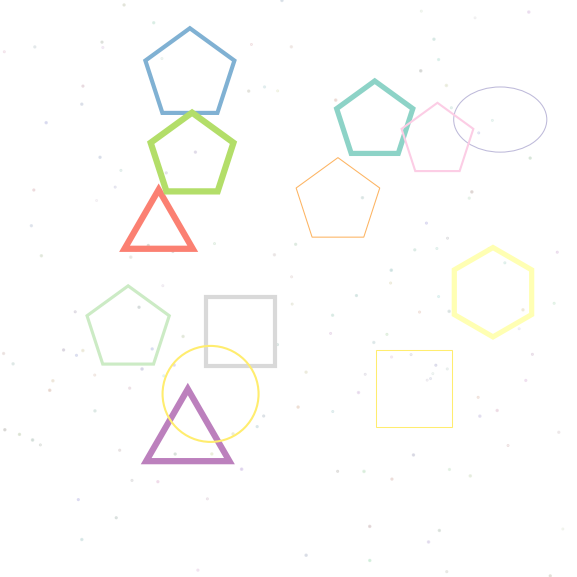[{"shape": "pentagon", "thickness": 2.5, "radius": 0.35, "center": [0.649, 0.79]}, {"shape": "hexagon", "thickness": 2.5, "radius": 0.39, "center": [0.854, 0.493]}, {"shape": "oval", "thickness": 0.5, "radius": 0.4, "center": [0.866, 0.792]}, {"shape": "triangle", "thickness": 3, "radius": 0.34, "center": [0.275, 0.602]}, {"shape": "pentagon", "thickness": 2, "radius": 0.41, "center": [0.329, 0.869]}, {"shape": "pentagon", "thickness": 0.5, "radius": 0.38, "center": [0.585, 0.65]}, {"shape": "pentagon", "thickness": 3, "radius": 0.38, "center": [0.333, 0.729]}, {"shape": "pentagon", "thickness": 1, "radius": 0.33, "center": [0.757, 0.756]}, {"shape": "square", "thickness": 2, "radius": 0.3, "center": [0.417, 0.425]}, {"shape": "triangle", "thickness": 3, "radius": 0.42, "center": [0.325, 0.242]}, {"shape": "pentagon", "thickness": 1.5, "radius": 0.37, "center": [0.222, 0.429]}, {"shape": "square", "thickness": 0.5, "radius": 0.33, "center": [0.717, 0.327]}, {"shape": "circle", "thickness": 1, "radius": 0.42, "center": [0.365, 0.317]}]